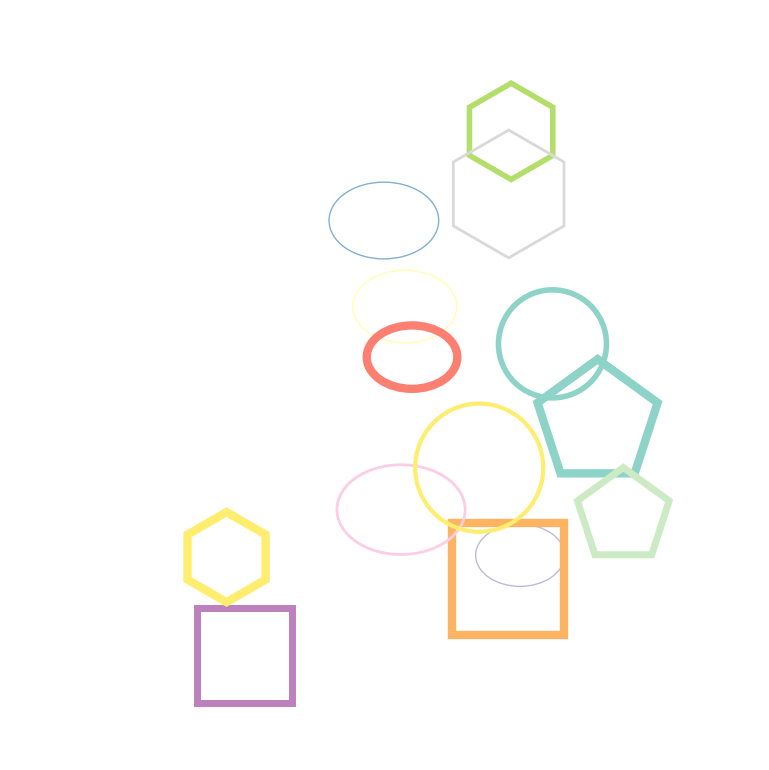[{"shape": "pentagon", "thickness": 3, "radius": 0.41, "center": [0.776, 0.452]}, {"shape": "circle", "thickness": 2, "radius": 0.35, "center": [0.717, 0.553]}, {"shape": "oval", "thickness": 0.5, "radius": 0.34, "center": [0.526, 0.602]}, {"shape": "oval", "thickness": 0.5, "radius": 0.29, "center": [0.675, 0.279]}, {"shape": "oval", "thickness": 3, "radius": 0.29, "center": [0.535, 0.536]}, {"shape": "oval", "thickness": 0.5, "radius": 0.36, "center": [0.499, 0.714]}, {"shape": "square", "thickness": 3, "radius": 0.36, "center": [0.66, 0.248]}, {"shape": "hexagon", "thickness": 2, "radius": 0.31, "center": [0.664, 0.829]}, {"shape": "oval", "thickness": 1, "radius": 0.42, "center": [0.521, 0.338]}, {"shape": "hexagon", "thickness": 1, "radius": 0.41, "center": [0.661, 0.748]}, {"shape": "square", "thickness": 2.5, "radius": 0.31, "center": [0.317, 0.149]}, {"shape": "pentagon", "thickness": 2.5, "radius": 0.31, "center": [0.809, 0.33]}, {"shape": "hexagon", "thickness": 3, "radius": 0.29, "center": [0.294, 0.276]}, {"shape": "circle", "thickness": 1.5, "radius": 0.42, "center": [0.622, 0.393]}]